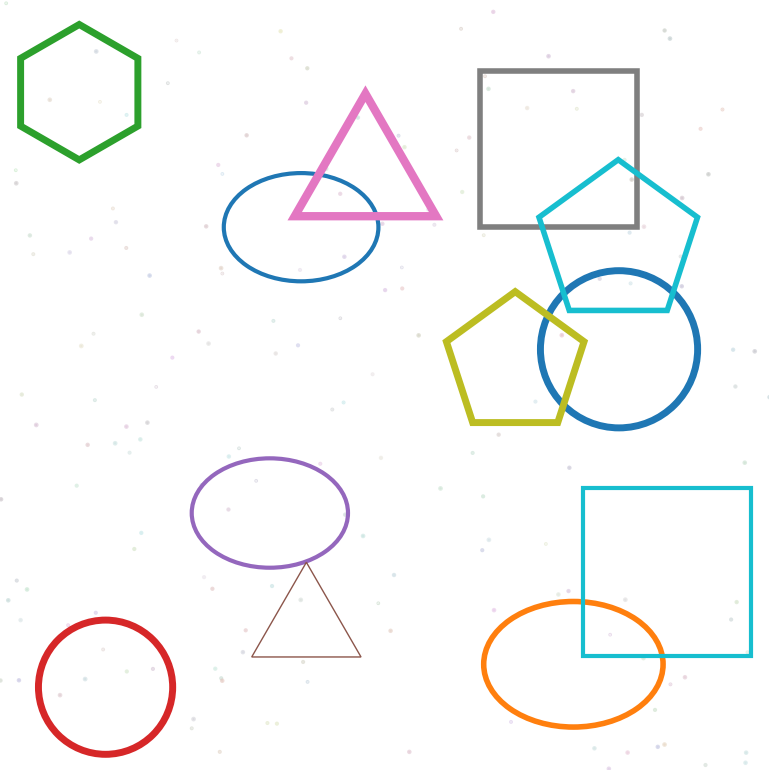[{"shape": "oval", "thickness": 1.5, "radius": 0.5, "center": [0.391, 0.705]}, {"shape": "circle", "thickness": 2.5, "radius": 0.51, "center": [0.804, 0.546]}, {"shape": "oval", "thickness": 2, "radius": 0.58, "center": [0.745, 0.137]}, {"shape": "hexagon", "thickness": 2.5, "radius": 0.44, "center": [0.103, 0.88]}, {"shape": "circle", "thickness": 2.5, "radius": 0.44, "center": [0.137, 0.108]}, {"shape": "oval", "thickness": 1.5, "radius": 0.51, "center": [0.35, 0.334]}, {"shape": "triangle", "thickness": 0.5, "radius": 0.41, "center": [0.398, 0.188]}, {"shape": "triangle", "thickness": 3, "radius": 0.53, "center": [0.475, 0.772]}, {"shape": "square", "thickness": 2, "radius": 0.51, "center": [0.725, 0.807]}, {"shape": "pentagon", "thickness": 2.5, "radius": 0.47, "center": [0.669, 0.527]}, {"shape": "pentagon", "thickness": 2, "radius": 0.54, "center": [0.803, 0.684]}, {"shape": "square", "thickness": 1.5, "radius": 0.55, "center": [0.867, 0.257]}]